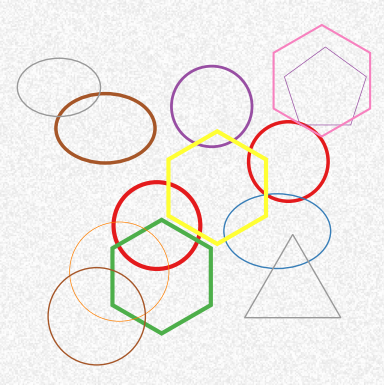[{"shape": "circle", "thickness": 2.5, "radius": 0.52, "center": [0.749, 0.58]}, {"shape": "circle", "thickness": 3, "radius": 0.56, "center": [0.408, 0.414]}, {"shape": "oval", "thickness": 1, "radius": 0.69, "center": [0.72, 0.4]}, {"shape": "hexagon", "thickness": 3, "radius": 0.74, "center": [0.42, 0.281]}, {"shape": "circle", "thickness": 2, "radius": 0.52, "center": [0.55, 0.724]}, {"shape": "pentagon", "thickness": 0.5, "radius": 0.56, "center": [0.845, 0.766]}, {"shape": "circle", "thickness": 0.5, "radius": 0.64, "center": [0.31, 0.294]}, {"shape": "hexagon", "thickness": 3, "radius": 0.73, "center": [0.564, 0.513]}, {"shape": "oval", "thickness": 2.5, "radius": 0.64, "center": [0.274, 0.667]}, {"shape": "circle", "thickness": 1, "radius": 0.63, "center": [0.251, 0.178]}, {"shape": "hexagon", "thickness": 1.5, "radius": 0.72, "center": [0.836, 0.79]}, {"shape": "triangle", "thickness": 1, "radius": 0.72, "center": [0.76, 0.247]}, {"shape": "oval", "thickness": 1, "radius": 0.54, "center": [0.153, 0.773]}]